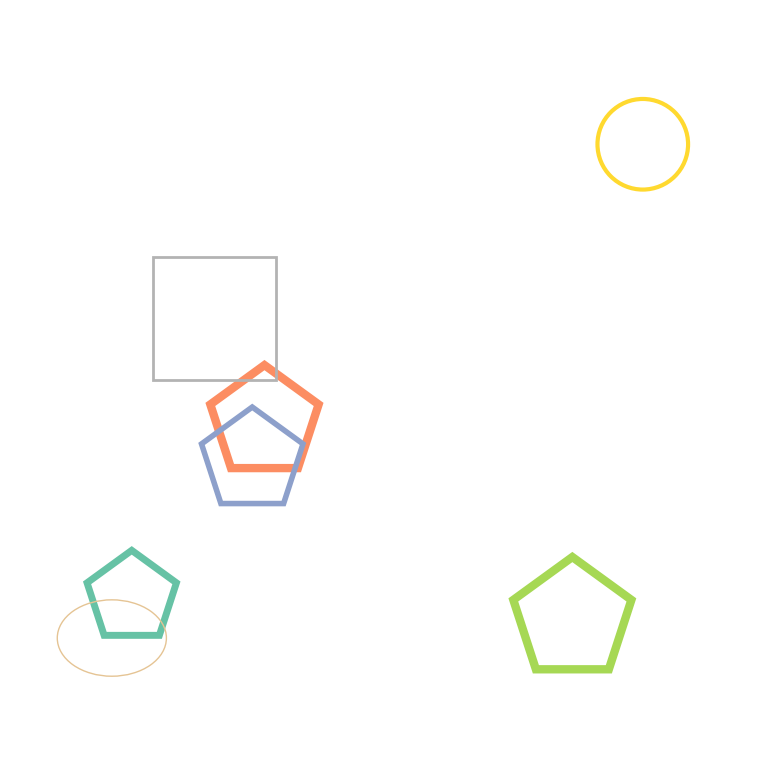[{"shape": "pentagon", "thickness": 2.5, "radius": 0.31, "center": [0.171, 0.224]}, {"shape": "pentagon", "thickness": 3, "radius": 0.37, "center": [0.343, 0.452]}, {"shape": "pentagon", "thickness": 2, "radius": 0.35, "center": [0.328, 0.402]}, {"shape": "pentagon", "thickness": 3, "radius": 0.4, "center": [0.743, 0.196]}, {"shape": "circle", "thickness": 1.5, "radius": 0.29, "center": [0.835, 0.813]}, {"shape": "oval", "thickness": 0.5, "radius": 0.35, "center": [0.145, 0.171]}, {"shape": "square", "thickness": 1, "radius": 0.4, "center": [0.278, 0.586]}]